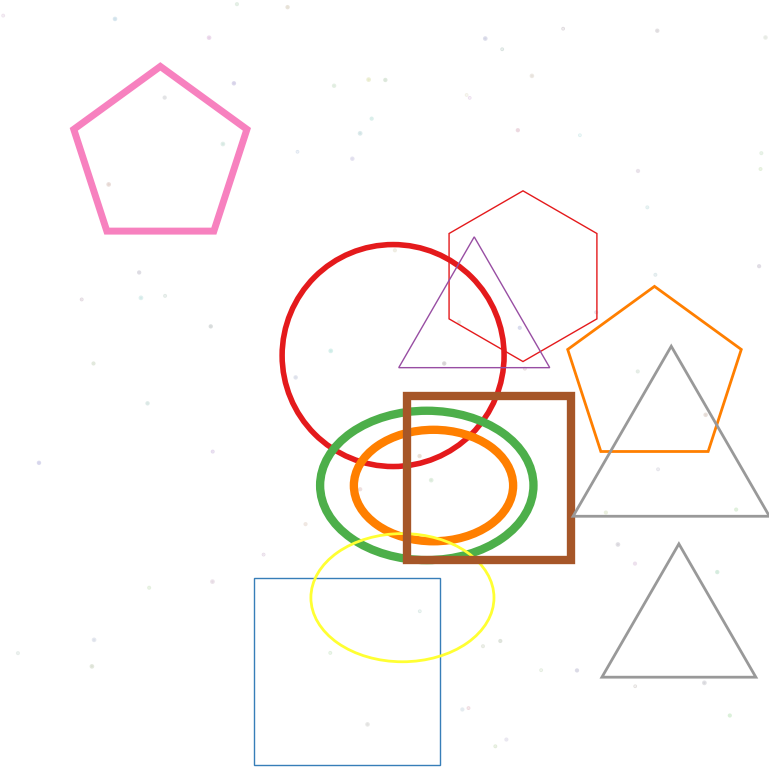[{"shape": "hexagon", "thickness": 0.5, "radius": 0.55, "center": [0.679, 0.641]}, {"shape": "circle", "thickness": 2, "radius": 0.72, "center": [0.511, 0.538]}, {"shape": "square", "thickness": 0.5, "radius": 0.61, "center": [0.451, 0.128]}, {"shape": "oval", "thickness": 3, "radius": 0.69, "center": [0.554, 0.37]}, {"shape": "triangle", "thickness": 0.5, "radius": 0.57, "center": [0.616, 0.579]}, {"shape": "oval", "thickness": 3, "radius": 0.52, "center": [0.563, 0.369]}, {"shape": "pentagon", "thickness": 1, "radius": 0.59, "center": [0.85, 0.51]}, {"shape": "oval", "thickness": 1, "radius": 0.59, "center": [0.523, 0.224]}, {"shape": "square", "thickness": 3, "radius": 0.53, "center": [0.635, 0.379]}, {"shape": "pentagon", "thickness": 2.5, "radius": 0.59, "center": [0.208, 0.795]}, {"shape": "triangle", "thickness": 1, "radius": 0.74, "center": [0.872, 0.403]}, {"shape": "triangle", "thickness": 1, "radius": 0.58, "center": [0.882, 0.178]}]